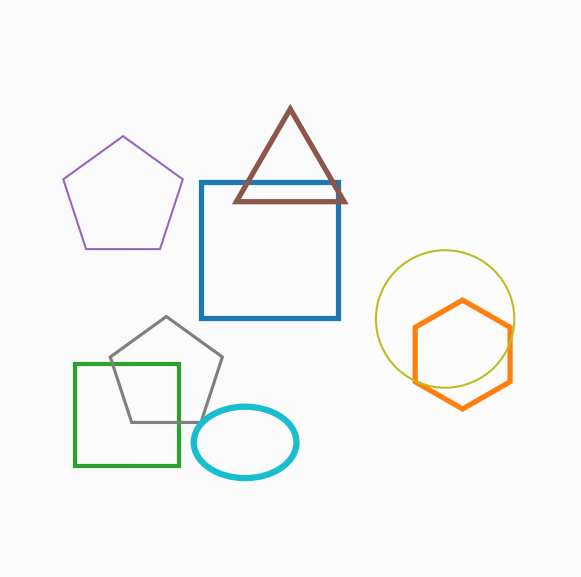[{"shape": "square", "thickness": 2.5, "radius": 0.59, "center": [0.464, 0.566]}, {"shape": "hexagon", "thickness": 2.5, "radius": 0.47, "center": [0.796, 0.385]}, {"shape": "square", "thickness": 2, "radius": 0.44, "center": [0.218, 0.281]}, {"shape": "pentagon", "thickness": 1, "radius": 0.54, "center": [0.212, 0.655]}, {"shape": "triangle", "thickness": 2.5, "radius": 0.54, "center": [0.499, 0.703]}, {"shape": "pentagon", "thickness": 1.5, "radius": 0.51, "center": [0.286, 0.35]}, {"shape": "circle", "thickness": 1, "radius": 0.6, "center": [0.766, 0.447]}, {"shape": "oval", "thickness": 3, "radius": 0.44, "center": [0.422, 0.233]}]